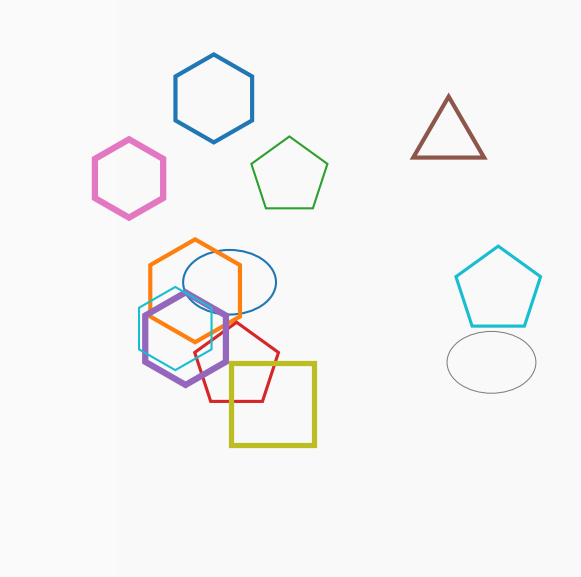[{"shape": "oval", "thickness": 1, "radius": 0.4, "center": [0.395, 0.51]}, {"shape": "hexagon", "thickness": 2, "radius": 0.38, "center": [0.368, 0.829]}, {"shape": "hexagon", "thickness": 2, "radius": 0.45, "center": [0.336, 0.496]}, {"shape": "pentagon", "thickness": 1, "radius": 0.34, "center": [0.498, 0.694]}, {"shape": "pentagon", "thickness": 1.5, "radius": 0.38, "center": [0.407, 0.365]}, {"shape": "hexagon", "thickness": 3, "radius": 0.4, "center": [0.319, 0.413]}, {"shape": "triangle", "thickness": 2, "radius": 0.35, "center": [0.772, 0.761]}, {"shape": "hexagon", "thickness": 3, "radius": 0.34, "center": [0.222, 0.69]}, {"shape": "oval", "thickness": 0.5, "radius": 0.38, "center": [0.846, 0.372]}, {"shape": "square", "thickness": 2.5, "radius": 0.36, "center": [0.469, 0.299]}, {"shape": "pentagon", "thickness": 1.5, "radius": 0.38, "center": [0.857, 0.496]}, {"shape": "hexagon", "thickness": 1, "radius": 0.36, "center": [0.302, 0.43]}]